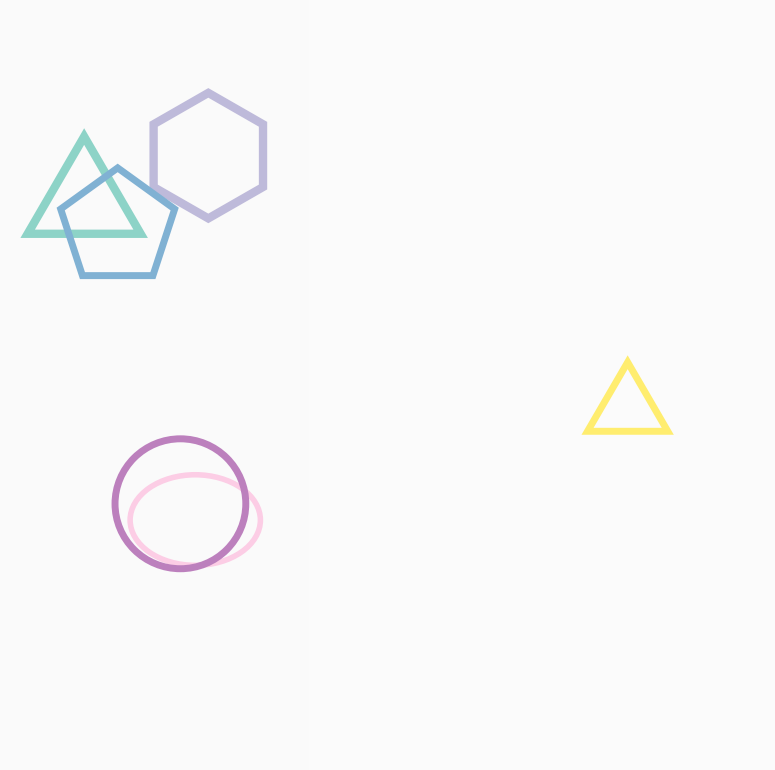[{"shape": "triangle", "thickness": 3, "radius": 0.42, "center": [0.109, 0.738]}, {"shape": "hexagon", "thickness": 3, "radius": 0.41, "center": [0.269, 0.798]}, {"shape": "pentagon", "thickness": 2.5, "radius": 0.39, "center": [0.152, 0.705]}, {"shape": "oval", "thickness": 2, "radius": 0.42, "center": [0.252, 0.325]}, {"shape": "circle", "thickness": 2.5, "radius": 0.42, "center": [0.233, 0.346]}, {"shape": "triangle", "thickness": 2.5, "radius": 0.3, "center": [0.81, 0.47]}]